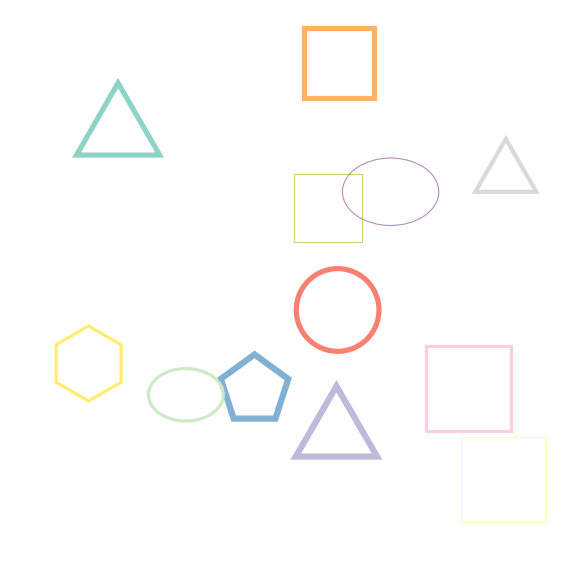[{"shape": "triangle", "thickness": 2.5, "radius": 0.42, "center": [0.204, 0.772]}, {"shape": "square", "thickness": 0.5, "radius": 0.37, "center": [0.872, 0.169]}, {"shape": "triangle", "thickness": 3, "radius": 0.41, "center": [0.583, 0.249]}, {"shape": "circle", "thickness": 2.5, "radius": 0.36, "center": [0.585, 0.462]}, {"shape": "pentagon", "thickness": 3, "radius": 0.31, "center": [0.441, 0.324]}, {"shape": "square", "thickness": 2.5, "radius": 0.3, "center": [0.588, 0.891]}, {"shape": "square", "thickness": 0.5, "radius": 0.29, "center": [0.567, 0.639]}, {"shape": "square", "thickness": 1.5, "radius": 0.37, "center": [0.812, 0.326]}, {"shape": "triangle", "thickness": 2, "radius": 0.31, "center": [0.876, 0.697]}, {"shape": "oval", "thickness": 0.5, "radius": 0.42, "center": [0.676, 0.667]}, {"shape": "oval", "thickness": 1.5, "radius": 0.32, "center": [0.322, 0.315]}, {"shape": "hexagon", "thickness": 1.5, "radius": 0.32, "center": [0.153, 0.37]}]